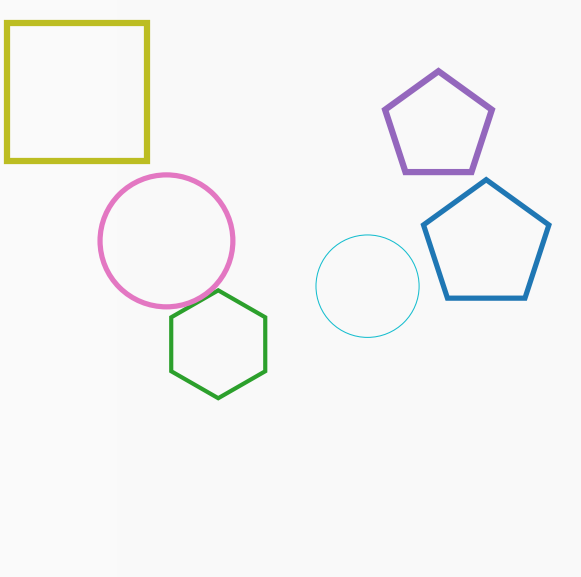[{"shape": "pentagon", "thickness": 2.5, "radius": 0.57, "center": [0.836, 0.575]}, {"shape": "hexagon", "thickness": 2, "radius": 0.47, "center": [0.375, 0.403]}, {"shape": "pentagon", "thickness": 3, "radius": 0.48, "center": [0.754, 0.779]}, {"shape": "circle", "thickness": 2.5, "radius": 0.57, "center": [0.286, 0.582]}, {"shape": "square", "thickness": 3, "radius": 0.6, "center": [0.133, 0.84]}, {"shape": "circle", "thickness": 0.5, "radius": 0.44, "center": [0.632, 0.504]}]